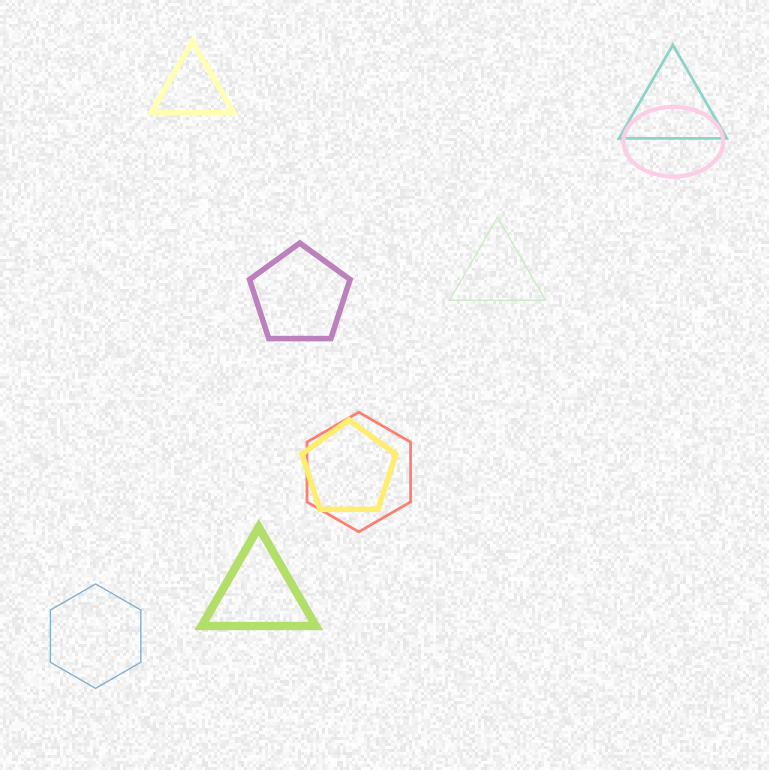[{"shape": "triangle", "thickness": 1, "radius": 0.4, "center": [0.874, 0.861]}, {"shape": "triangle", "thickness": 2, "radius": 0.31, "center": [0.25, 0.885]}, {"shape": "hexagon", "thickness": 1, "radius": 0.39, "center": [0.466, 0.387]}, {"shape": "hexagon", "thickness": 0.5, "radius": 0.34, "center": [0.124, 0.174]}, {"shape": "triangle", "thickness": 3, "radius": 0.43, "center": [0.336, 0.23]}, {"shape": "oval", "thickness": 1.5, "radius": 0.32, "center": [0.874, 0.816]}, {"shape": "pentagon", "thickness": 2, "radius": 0.34, "center": [0.389, 0.616]}, {"shape": "triangle", "thickness": 0.5, "radius": 0.36, "center": [0.646, 0.646]}, {"shape": "pentagon", "thickness": 2, "radius": 0.32, "center": [0.453, 0.39]}]